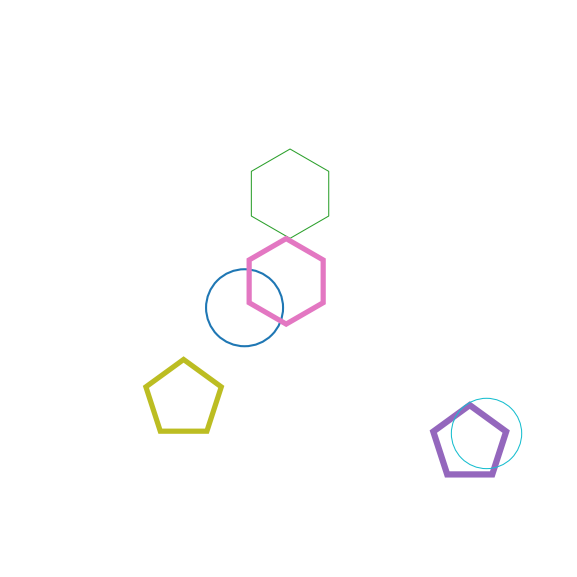[{"shape": "circle", "thickness": 1, "radius": 0.33, "center": [0.423, 0.466]}, {"shape": "hexagon", "thickness": 0.5, "radius": 0.39, "center": [0.502, 0.664]}, {"shape": "pentagon", "thickness": 3, "radius": 0.33, "center": [0.813, 0.231]}, {"shape": "hexagon", "thickness": 2.5, "radius": 0.37, "center": [0.496, 0.512]}, {"shape": "pentagon", "thickness": 2.5, "radius": 0.34, "center": [0.318, 0.308]}, {"shape": "circle", "thickness": 0.5, "radius": 0.3, "center": [0.842, 0.249]}]